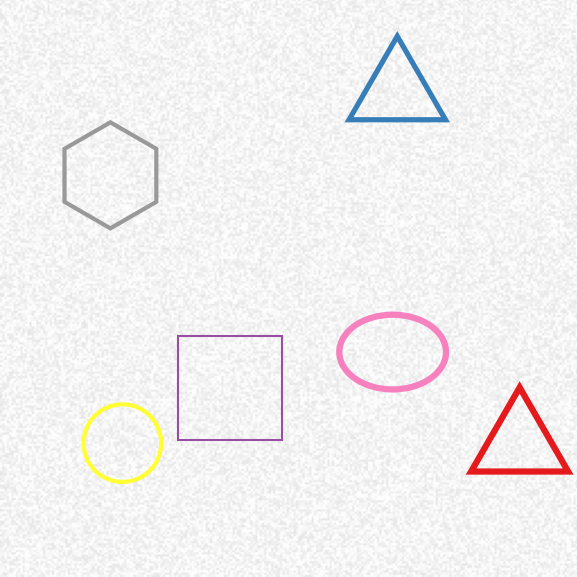[{"shape": "triangle", "thickness": 3, "radius": 0.49, "center": [0.9, 0.231]}, {"shape": "triangle", "thickness": 2.5, "radius": 0.48, "center": [0.688, 0.84]}, {"shape": "square", "thickness": 1, "radius": 0.45, "center": [0.398, 0.328]}, {"shape": "circle", "thickness": 2, "radius": 0.34, "center": [0.212, 0.232]}, {"shape": "oval", "thickness": 3, "radius": 0.46, "center": [0.68, 0.39]}, {"shape": "hexagon", "thickness": 2, "radius": 0.46, "center": [0.191, 0.696]}]